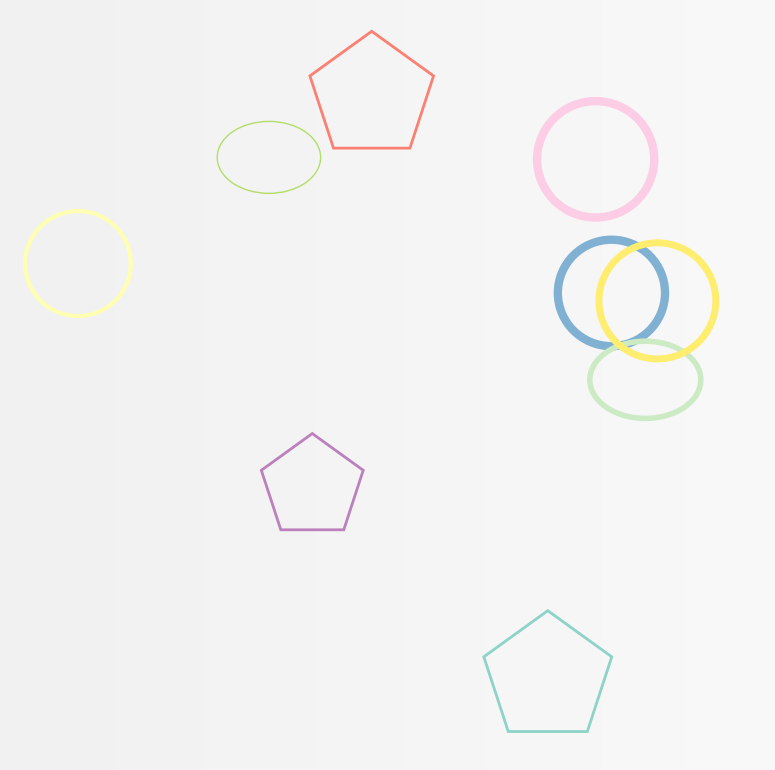[{"shape": "pentagon", "thickness": 1, "radius": 0.43, "center": [0.707, 0.12]}, {"shape": "circle", "thickness": 1.5, "radius": 0.34, "center": [0.101, 0.658]}, {"shape": "pentagon", "thickness": 1, "radius": 0.42, "center": [0.48, 0.875]}, {"shape": "circle", "thickness": 3, "radius": 0.35, "center": [0.789, 0.62]}, {"shape": "oval", "thickness": 0.5, "radius": 0.33, "center": [0.347, 0.796]}, {"shape": "circle", "thickness": 3, "radius": 0.38, "center": [0.769, 0.793]}, {"shape": "pentagon", "thickness": 1, "radius": 0.35, "center": [0.403, 0.368]}, {"shape": "oval", "thickness": 2, "radius": 0.36, "center": [0.833, 0.507]}, {"shape": "circle", "thickness": 2.5, "radius": 0.38, "center": [0.848, 0.609]}]